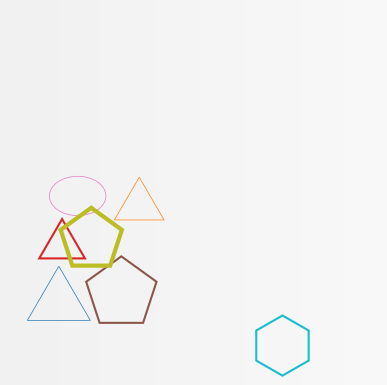[{"shape": "triangle", "thickness": 0.5, "radius": 0.47, "center": [0.152, 0.215]}, {"shape": "triangle", "thickness": 0.5, "radius": 0.37, "center": [0.359, 0.466]}, {"shape": "triangle", "thickness": 1.5, "radius": 0.34, "center": [0.16, 0.363]}, {"shape": "pentagon", "thickness": 1.5, "radius": 0.48, "center": [0.313, 0.239]}, {"shape": "oval", "thickness": 0.5, "radius": 0.36, "center": [0.2, 0.491]}, {"shape": "pentagon", "thickness": 3, "radius": 0.42, "center": [0.236, 0.377]}, {"shape": "hexagon", "thickness": 1.5, "radius": 0.39, "center": [0.729, 0.102]}]